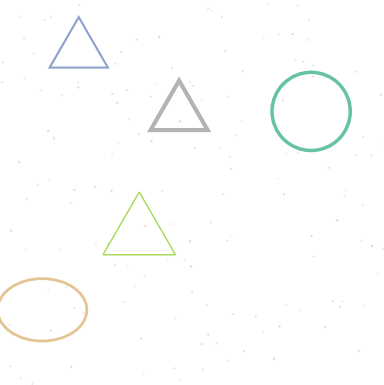[{"shape": "circle", "thickness": 2.5, "radius": 0.51, "center": [0.808, 0.711]}, {"shape": "triangle", "thickness": 1.5, "radius": 0.44, "center": [0.205, 0.868]}, {"shape": "triangle", "thickness": 1, "radius": 0.54, "center": [0.362, 0.393]}, {"shape": "oval", "thickness": 2, "radius": 0.58, "center": [0.11, 0.195]}, {"shape": "triangle", "thickness": 3, "radius": 0.43, "center": [0.465, 0.705]}]